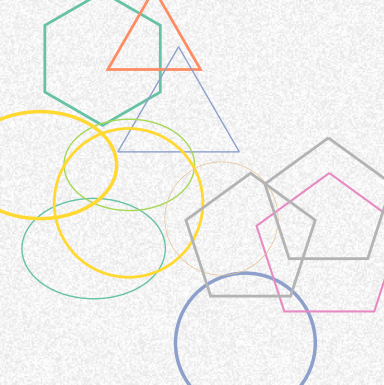[{"shape": "hexagon", "thickness": 2, "radius": 0.87, "center": [0.266, 0.848]}, {"shape": "oval", "thickness": 1, "radius": 0.93, "center": [0.243, 0.354]}, {"shape": "triangle", "thickness": 2, "radius": 0.69, "center": [0.4, 0.889]}, {"shape": "triangle", "thickness": 1, "radius": 0.91, "center": [0.464, 0.697]}, {"shape": "circle", "thickness": 2.5, "radius": 0.91, "center": [0.637, 0.109]}, {"shape": "pentagon", "thickness": 1.5, "radius": 0.99, "center": [0.855, 0.352]}, {"shape": "oval", "thickness": 1, "radius": 0.85, "center": [0.336, 0.572]}, {"shape": "circle", "thickness": 2, "radius": 0.97, "center": [0.334, 0.473]}, {"shape": "oval", "thickness": 2.5, "radius": 0.99, "center": [0.104, 0.571]}, {"shape": "circle", "thickness": 0.5, "radius": 0.74, "center": [0.575, 0.432]}, {"shape": "pentagon", "thickness": 2, "radius": 0.87, "center": [0.853, 0.468]}, {"shape": "pentagon", "thickness": 2, "radius": 0.88, "center": [0.651, 0.374]}]